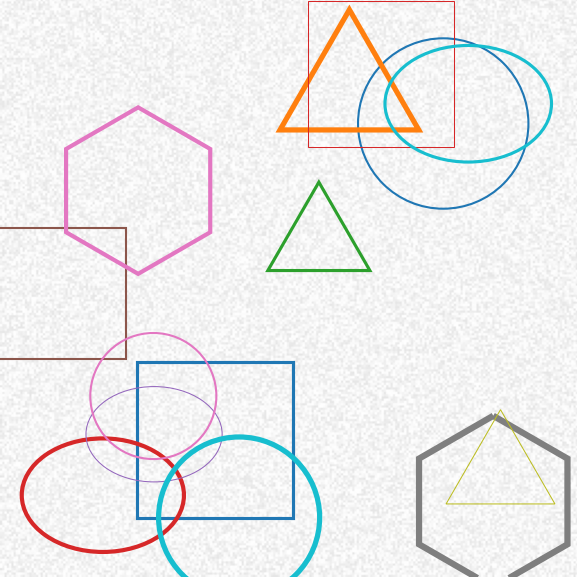[{"shape": "circle", "thickness": 1, "radius": 0.74, "center": [0.767, 0.785]}, {"shape": "square", "thickness": 1.5, "radius": 0.68, "center": [0.373, 0.238]}, {"shape": "triangle", "thickness": 2.5, "radius": 0.69, "center": [0.605, 0.844]}, {"shape": "triangle", "thickness": 1.5, "radius": 0.51, "center": [0.552, 0.582]}, {"shape": "oval", "thickness": 2, "radius": 0.7, "center": [0.178, 0.142]}, {"shape": "square", "thickness": 0.5, "radius": 0.63, "center": [0.66, 0.871]}, {"shape": "oval", "thickness": 0.5, "radius": 0.59, "center": [0.267, 0.247]}, {"shape": "square", "thickness": 1, "radius": 0.57, "center": [0.105, 0.491]}, {"shape": "hexagon", "thickness": 2, "radius": 0.72, "center": [0.239, 0.669]}, {"shape": "circle", "thickness": 1, "radius": 0.55, "center": [0.266, 0.313]}, {"shape": "hexagon", "thickness": 3, "radius": 0.74, "center": [0.854, 0.131]}, {"shape": "triangle", "thickness": 0.5, "radius": 0.54, "center": [0.867, 0.181]}, {"shape": "oval", "thickness": 1.5, "radius": 0.72, "center": [0.811, 0.819]}, {"shape": "circle", "thickness": 2.5, "radius": 0.7, "center": [0.414, 0.103]}]